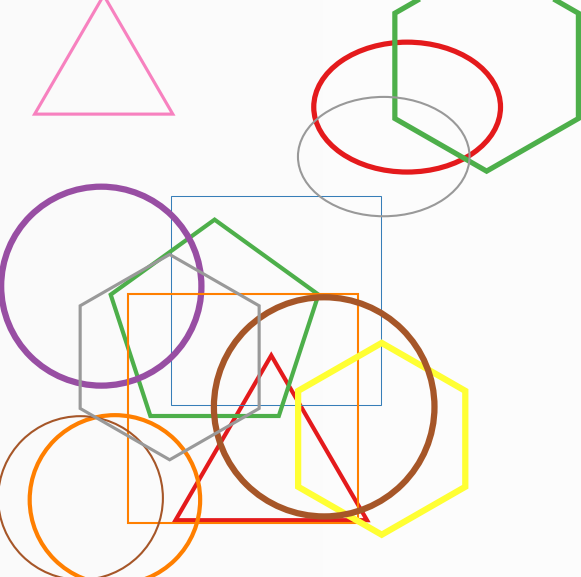[{"shape": "triangle", "thickness": 2, "radius": 0.95, "center": [0.467, 0.193]}, {"shape": "oval", "thickness": 2.5, "radius": 0.8, "center": [0.7, 0.814]}, {"shape": "square", "thickness": 0.5, "radius": 0.9, "center": [0.474, 0.479]}, {"shape": "pentagon", "thickness": 2, "radius": 0.94, "center": [0.369, 0.431]}, {"shape": "hexagon", "thickness": 2.5, "radius": 0.91, "center": [0.837, 0.885]}, {"shape": "circle", "thickness": 3, "radius": 0.86, "center": [0.174, 0.504]}, {"shape": "square", "thickness": 1, "radius": 0.99, "center": [0.418, 0.292]}, {"shape": "circle", "thickness": 2, "radius": 0.73, "center": [0.198, 0.134]}, {"shape": "hexagon", "thickness": 3, "radius": 0.83, "center": [0.657, 0.239]}, {"shape": "circle", "thickness": 3, "radius": 0.95, "center": [0.558, 0.295]}, {"shape": "circle", "thickness": 1, "radius": 0.71, "center": [0.139, 0.137]}, {"shape": "triangle", "thickness": 1.5, "radius": 0.69, "center": [0.178, 0.87]}, {"shape": "oval", "thickness": 1, "radius": 0.74, "center": [0.66, 0.728]}, {"shape": "hexagon", "thickness": 1.5, "radius": 0.89, "center": [0.292, 0.381]}]